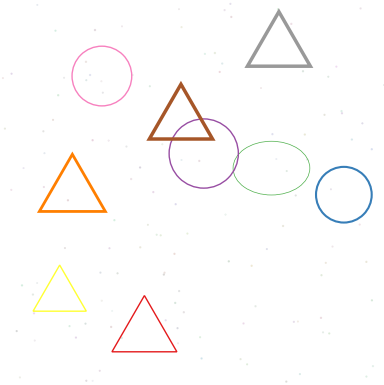[{"shape": "triangle", "thickness": 1, "radius": 0.49, "center": [0.375, 0.135]}, {"shape": "circle", "thickness": 1.5, "radius": 0.36, "center": [0.893, 0.494]}, {"shape": "oval", "thickness": 0.5, "radius": 0.5, "center": [0.705, 0.563]}, {"shape": "circle", "thickness": 1, "radius": 0.45, "center": [0.529, 0.601]}, {"shape": "triangle", "thickness": 2, "radius": 0.49, "center": [0.188, 0.5]}, {"shape": "triangle", "thickness": 1, "radius": 0.4, "center": [0.155, 0.232]}, {"shape": "triangle", "thickness": 2.5, "radius": 0.47, "center": [0.47, 0.686]}, {"shape": "circle", "thickness": 1, "radius": 0.39, "center": [0.265, 0.802]}, {"shape": "triangle", "thickness": 2.5, "radius": 0.47, "center": [0.724, 0.875]}]